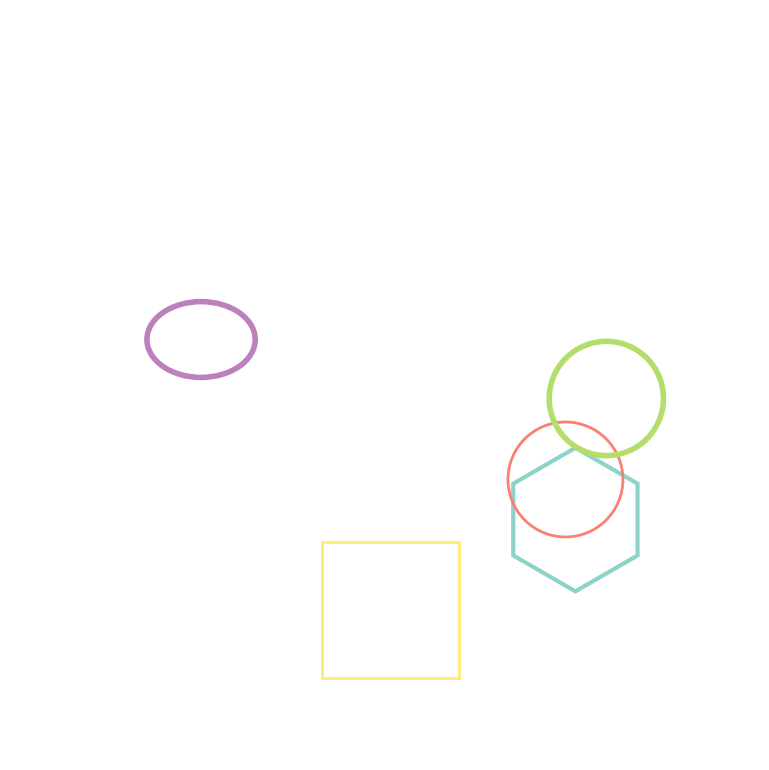[{"shape": "hexagon", "thickness": 1.5, "radius": 0.47, "center": [0.747, 0.325]}, {"shape": "circle", "thickness": 1, "radius": 0.37, "center": [0.734, 0.377]}, {"shape": "circle", "thickness": 2, "radius": 0.37, "center": [0.787, 0.483]}, {"shape": "oval", "thickness": 2, "radius": 0.35, "center": [0.261, 0.559]}, {"shape": "square", "thickness": 1, "radius": 0.44, "center": [0.507, 0.208]}]